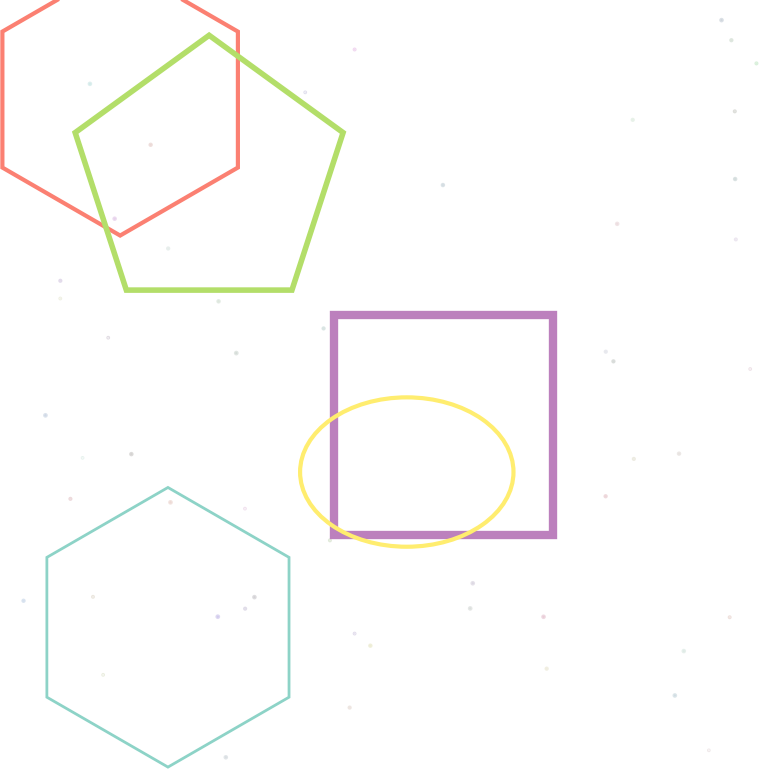[{"shape": "hexagon", "thickness": 1, "radius": 0.91, "center": [0.218, 0.185]}, {"shape": "hexagon", "thickness": 1.5, "radius": 0.88, "center": [0.156, 0.871]}, {"shape": "pentagon", "thickness": 2, "radius": 0.91, "center": [0.272, 0.771]}, {"shape": "square", "thickness": 3, "radius": 0.71, "center": [0.576, 0.448]}, {"shape": "oval", "thickness": 1.5, "radius": 0.69, "center": [0.528, 0.387]}]